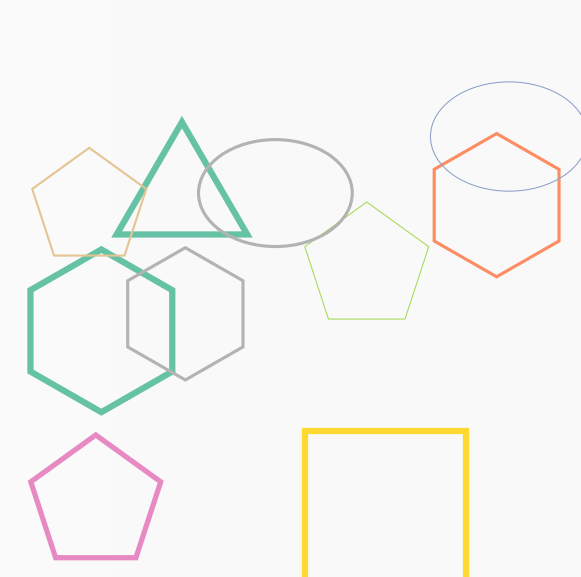[{"shape": "hexagon", "thickness": 3, "radius": 0.7, "center": [0.174, 0.426]}, {"shape": "triangle", "thickness": 3, "radius": 0.65, "center": [0.313, 0.658]}, {"shape": "hexagon", "thickness": 1.5, "radius": 0.62, "center": [0.854, 0.644]}, {"shape": "oval", "thickness": 0.5, "radius": 0.68, "center": [0.876, 0.763]}, {"shape": "pentagon", "thickness": 2.5, "radius": 0.59, "center": [0.165, 0.128]}, {"shape": "pentagon", "thickness": 0.5, "radius": 0.56, "center": [0.631, 0.537]}, {"shape": "square", "thickness": 3, "radius": 0.69, "center": [0.663, 0.115]}, {"shape": "pentagon", "thickness": 1, "radius": 0.52, "center": [0.154, 0.64]}, {"shape": "oval", "thickness": 1.5, "radius": 0.66, "center": [0.474, 0.665]}, {"shape": "hexagon", "thickness": 1.5, "radius": 0.57, "center": [0.319, 0.456]}]